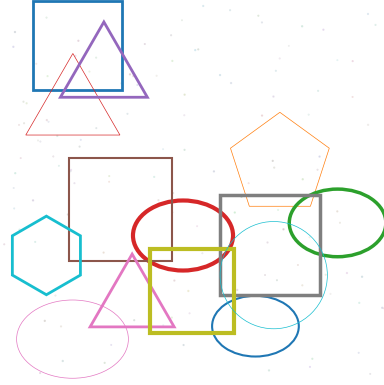[{"shape": "oval", "thickness": 1.5, "radius": 0.56, "center": [0.664, 0.153]}, {"shape": "square", "thickness": 2, "radius": 0.58, "center": [0.202, 0.882]}, {"shape": "pentagon", "thickness": 0.5, "radius": 0.67, "center": [0.727, 0.573]}, {"shape": "oval", "thickness": 2.5, "radius": 0.63, "center": [0.877, 0.421]}, {"shape": "triangle", "thickness": 0.5, "radius": 0.71, "center": [0.189, 0.72]}, {"shape": "oval", "thickness": 3, "radius": 0.65, "center": [0.475, 0.388]}, {"shape": "triangle", "thickness": 2, "radius": 0.65, "center": [0.27, 0.813]}, {"shape": "square", "thickness": 1.5, "radius": 0.67, "center": [0.313, 0.456]}, {"shape": "oval", "thickness": 0.5, "radius": 0.73, "center": [0.188, 0.119]}, {"shape": "triangle", "thickness": 2, "radius": 0.63, "center": [0.343, 0.214]}, {"shape": "square", "thickness": 2.5, "radius": 0.65, "center": [0.7, 0.364]}, {"shape": "square", "thickness": 3, "radius": 0.55, "center": [0.499, 0.245]}, {"shape": "hexagon", "thickness": 2, "radius": 0.51, "center": [0.12, 0.337]}, {"shape": "circle", "thickness": 0.5, "radius": 0.7, "center": [0.711, 0.285]}]